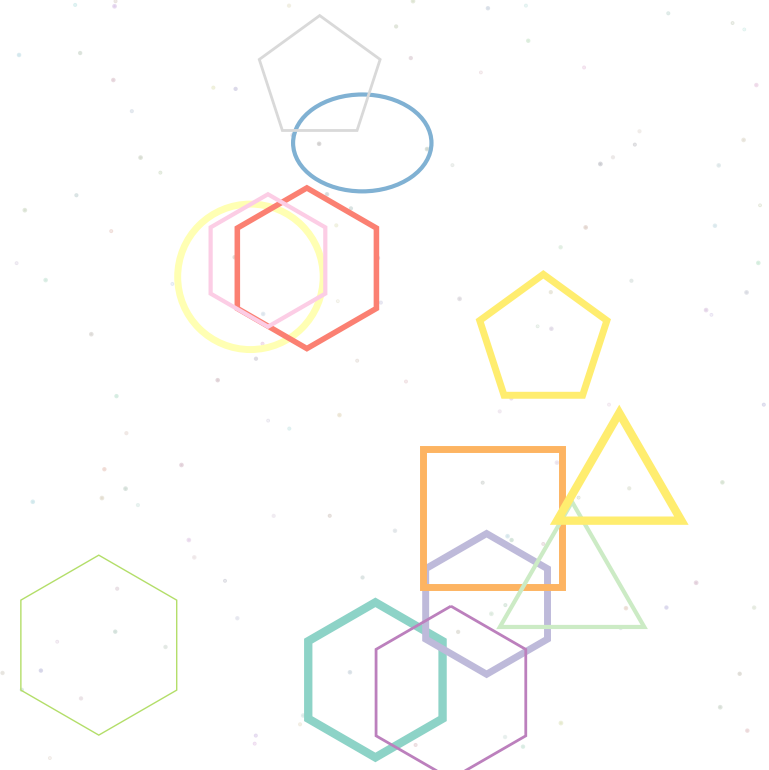[{"shape": "hexagon", "thickness": 3, "radius": 0.5, "center": [0.488, 0.117]}, {"shape": "circle", "thickness": 2.5, "radius": 0.47, "center": [0.325, 0.64]}, {"shape": "hexagon", "thickness": 2.5, "radius": 0.46, "center": [0.632, 0.216]}, {"shape": "hexagon", "thickness": 2, "radius": 0.52, "center": [0.399, 0.652]}, {"shape": "oval", "thickness": 1.5, "radius": 0.45, "center": [0.47, 0.814]}, {"shape": "square", "thickness": 2.5, "radius": 0.45, "center": [0.639, 0.327]}, {"shape": "hexagon", "thickness": 0.5, "radius": 0.58, "center": [0.128, 0.162]}, {"shape": "hexagon", "thickness": 1.5, "radius": 0.43, "center": [0.348, 0.662]}, {"shape": "pentagon", "thickness": 1, "radius": 0.41, "center": [0.415, 0.897]}, {"shape": "hexagon", "thickness": 1, "radius": 0.56, "center": [0.586, 0.101]}, {"shape": "triangle", "thickness": 1.5, "radius": 0.54, "center": [0.743, 0.24]}, {"shape": "pentagon", "thickness": 2.5, "radius": 0.43, "center": [0.706, 0.557]}, {"shape": "triangle", "thickness": 3, "radius": 0.47, "center": [0.804, 0.37]}]